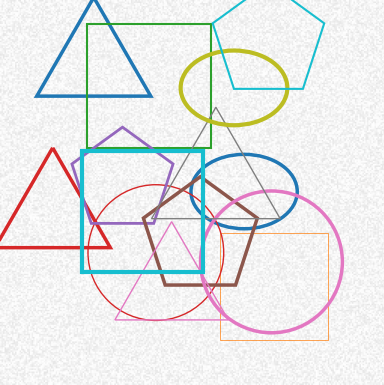[{"shape": "triangle", "thickness": 2.5, "radius": 0.85, "center": [0.244, 0.836]}, {"shape": "oval", "thickness": 2.5, "radius": 0.69, "center": [0.634, 0.502]}, {"shape": "square", "thickness": 0.5, "radius": 0.7, "center": [0.712, 0.255]}, {"shape": "square", "thickness": 1.5, "radius": 0.81, "center": [0.386, 0.777]}, {"shape": "triangle", "thickness": 2.5, "radius": 0.86, "center": [0.137, 0.443]}, {"shape": "circle", "thickness": 1, "radius": 0.88, "center": [0.405, 0.344]}, {"shape": "pentagon", "thickness": 2, "radius": 0.69, "center": [0.318, 0.532]}, {"shape": "pentagon", "thickness": 2.5, "radius": 0.78, "center": [0.52, 0.385]}, {"shape": "circle", "thickness": 2.5, "radius": 0.92, "center": [0.705, 0.32]}, {"shape": "triangle", "thickness": 1, "radius": 0.85, "center": [0.446, 0.254]}, {"shape": "triangle", "thickness": 1, "radius": 0.96, "center": [0.561, 0.528]}, {"shape": "oval", "thickness": 3, "radius": 0.69, "center": [0.608, 0.772]}, {"shape": "square", "thickness": 3, "radius": 0.78, "center": [0.371, 0.451]}, {"shape": "pentagon", "thickness": 1.5, "radius": 0.76, "center": [0.697, 0.892]}]